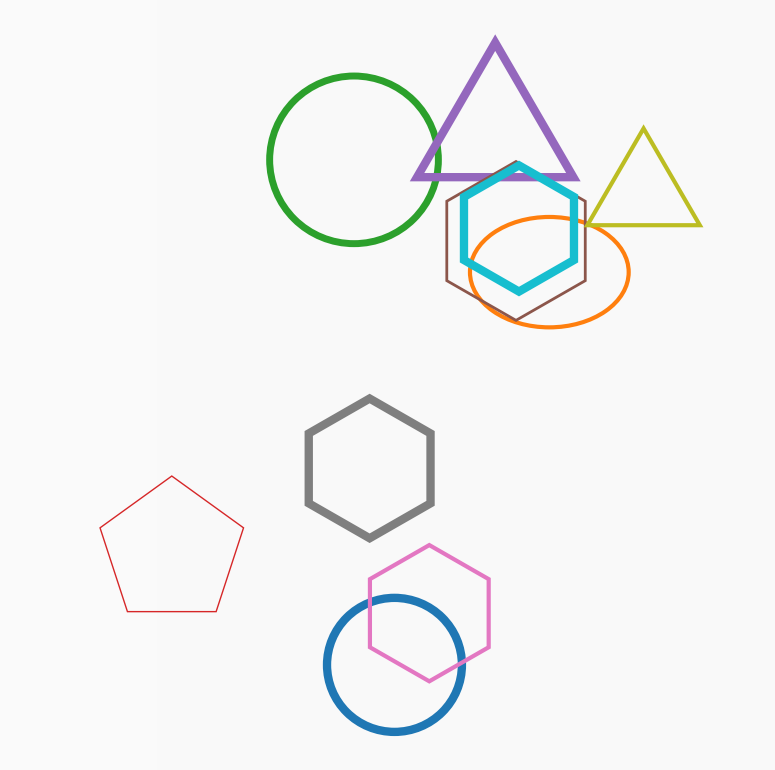[{"shape": "circle", "thickness": 3, "radius": 0.44, "center": [0.509, 0.137]}, {"shape": "oval", "thickness": 1.5, "radius": 0.51, "center": [0.709, 0.647]}, {"shape": "circle", "thickness": 2.5, "radius": 0.54, "center": [0.457, 0.792]}, {"shape": "pentagon", "thickness": 0.5, "radius": 0.49, "center": [0.222, 0.284]}, {"shape": "triangle", "thickness": 3, "radius": 0.58, "center": [0.639, 0.828]}, {"shape": "hexagon", "thickness": 1, "radius": 0.52, "center": [0.666, 0.687]}, {"shape": "hexagon", "thickness": 1.5, "radius": 0.44, "center": [0.554, 0.204]}, {"shape": "hexagon", "thickness": 3, "radius": 0.45, "center": [0.477, 0.392]}, {"shape": "triangle", "thickness": 1.5, "radius": 0.42, "center": [0.83, 0.749]}, {"shape": "hexagon", "thickness": 3, "radius": 0.41, "center": [0.67, 0.703]}]